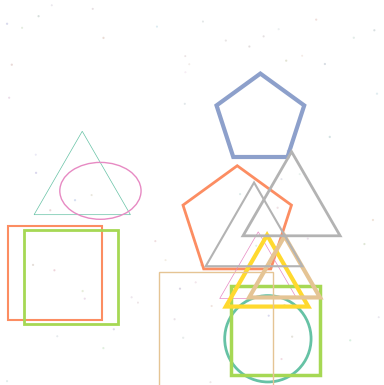[{"shape": "circle", "thickness": 2, "radius": 0.56, "center": [0.696, 0.12]}, {"shape": "triangle", "thickness": 0.5, "radius": 0.72, "center": [0.214, 0.515]}, {"shape": "pentagon", "thickness": 2, "radius": 0.74, "center": [0.616, 0.421]}, {"shape": "square", "thickness": 1.5, "radius": 0.61, "center": [0.144, 0.291]}, {"shape": "pentagon", "thickness": 3, "radius": 0.6, "center": [0.676, 0.689]}, {"shape": "triangle", "thickness": 0.5, "radius": 0.58, "center": [0.671, 0.282]}, {"shape": "oval", "thickness": 1, "radius": 0.53, "center": [0.261, 0.504]}, {"shape": "square", "thickness": 2.5, "radius": 0.58, "center": [0.715, 0.142]}, {"shape": "square", "thickness": 2, "radius": 0.61, "center": [0.183, 0.281]}, {"shape": "triangle", "thickness": 3, "radius": 0.62, "center": [0.694, 0.266]}, {"shape": "square", "thickness": 1, "radius": 0.74, "center": [0.561, 0.144]}, {"shape": "triangle", "thickness": 3, "radius": 0.53, "center": [0.739, 0.28]}, {"shape": "triangle", "thickness": 1.5, "radius": 0.72, "center": [0.66, 0.381]}, {"shape": "triangle", "thickness": 2, "radius": 0.73, "center": [0.757, 0.46]}]